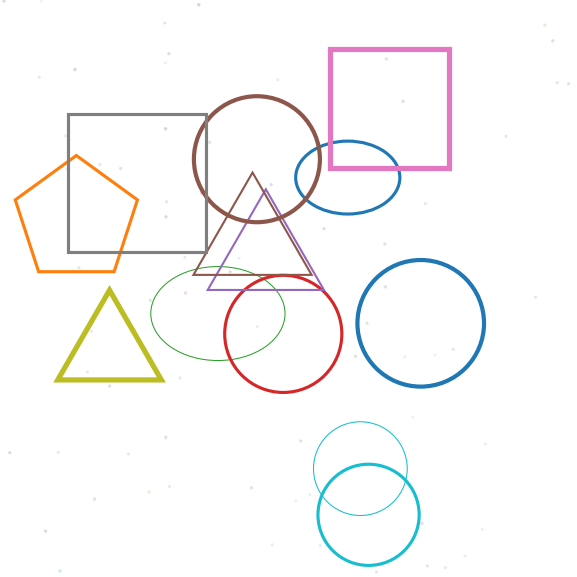[{"shape": "oval", "thickness": 1.5, "radius": 0.45, "center": [0.602, 0.692]}, {"shape": "circle", "thickness": 2, "radius": 0.55, "center": [0.729, 0.439]}, {"shape": "pentagon", "thickness": 1.5, "radius": 0.56, "center": [0.132, 0.619]}, {"shape": "oval", "thickness": 0.5, "radius": 0.58, "center": [0.377, 0.456]}, {"shape": "circle", "thickness": 1.5, "radius": 0.51, "center": [0.491, 0.421]}, {"shape": "triangle", "thickness": 1, "radius": 0.58, "center": [0.46, 0.555]}, {"shape": "circle", "thickness": 2, "radius": 0.55, "center": [0.445, 0.723]}, {"shape": "triangle", "thickness": 1, "radius": 0.59, "center": [0.437, 0.582]}, {"shape": "square", "thickness": 2.5, "radius": 0.52, "center": [0.674, 0.812]}, {"shape": "square", "thickness": 1.5, "radius": 0.6, "center": [0.237, 0.682]}, {"shape": "triangle", "thickness": 2.5, "radius": 0.52, "center": [0.19, 0.393]}, {"shape": "circle", "thickness": 0.5, "radius": 0.41, "center": [0.624, 0.188]}, {"shape": "circle", "thickness": 1.5, "radius": 0.44, "center": [0.638, 0.108]}]